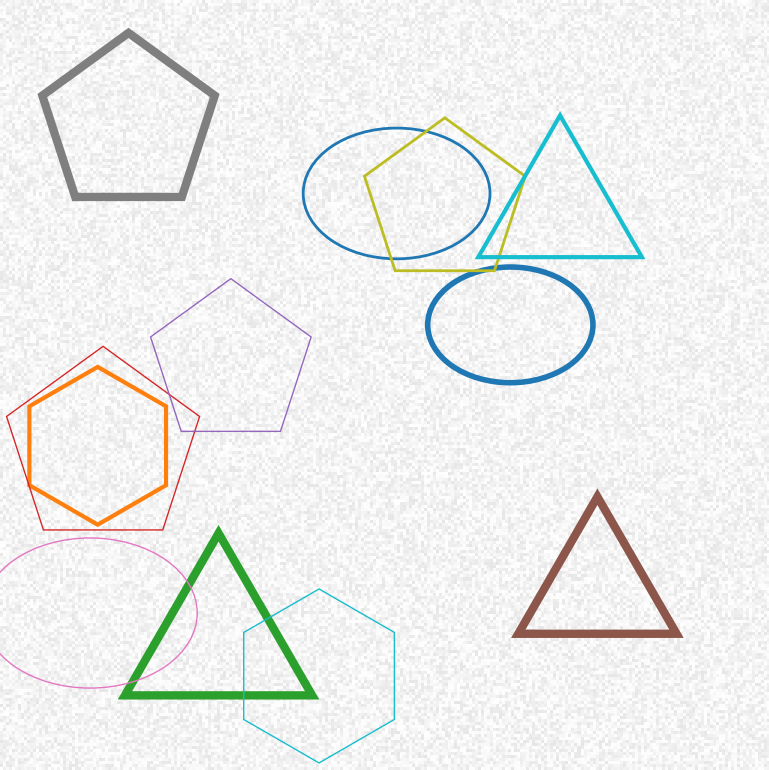[{"shape": "oval", "thickness": 1, "radius": 0.61, "center": [0.515, 0.749]}, {"shape": "oval", "thickness": 2, "radius": 0.54, "center": [0.663, 0.578]}, {"shape": "hexagon", "thickness": 1.5, "radius": 0.51, "center": [0.127, 0.421]}, {"shape": "triangle", "thickness": 3, "radius": 0.7, "center": [0.284, 0.167]}, {"shape": "pentagon", "thickness": 0.5, "radius": 0.66, "center": [0.134, 0.418]}, {"shape": "pentagon", "thickness": 0.5, "radius": 0.55, "center": [0.3, 0.528]}, {"shape": "triangle", "thickness": 3, "radius": 0.59, "center": [0.776, 0.236]}, {"shape": "oval", "thickness": 0.5, "radius": 0.7, "center": [0.117, 0.204]}, {"shape": "pentagon", "thickness": 3, "radius": 0.59, "center": [0.167, 0.839]}, {"shape": "pentagon", "thickness": 1, "radius": 0.55, "center": [0.578, 0.737]}, {"shape": "hexagon", "thickness": 0.5, "radius": 0.56, "center": [0.414, 0.122]}, {"shape": "triangle", "thickness": 1.5, "radius": 0.61, "center": [0.727, 0.727]}]